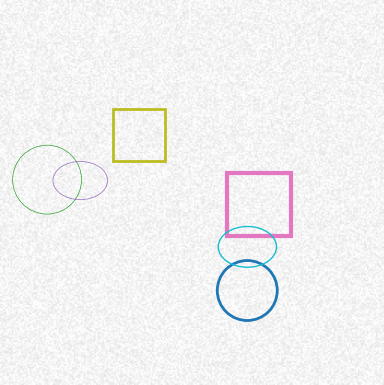[{"shape": "circle", "thickness": 2, "radius": 0.39, "center": [0.642, 0.245]}, {"shape": "circle", "thickness": 0.5, "radius": 0.45, "center": [0.122, 0.533]}, {"shape": "oval", "thickness": 0.5, "radius": 0.35, "center": [0.208, 0.531]}, {"shape": "square", "thickness": 3, "radius": 0.41, "center": [0.673, 0.468]}, {"shape": "square", "thickness": 2, "radius": 0.34, "center": [0.361, 0.649]}, {"shape": "oval", "thickness": 1, "radius": 0.38, "center": [0.643, 0.359]}]